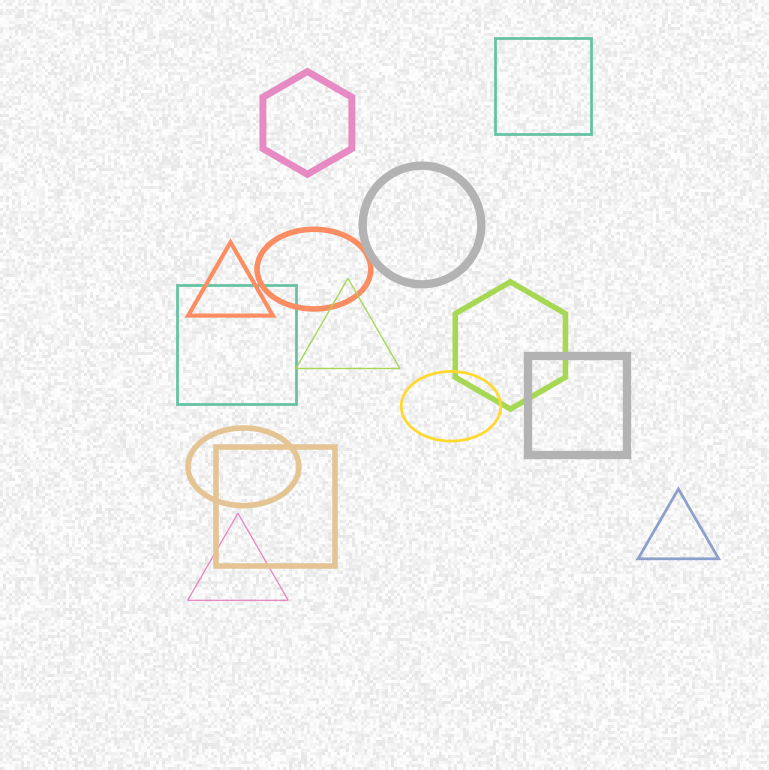[{"shape": "square", "thickness": 1, "radius": 0.39, "center": [0.307, 0.553]}, {"shape": "square", "thickness": 1, "radius": 0.31, "center": [0.706, 0.889]}, {"shape": "triangle", "thickness": 1.5, "radius": 0.32, "center": [0.299, 0.622]}, {"shape": "oval", "thickness": 2, "radius": 0.37, "center": [0.408, 0.651]}, {"shape": "triangle", "thickness": 1, "radius": 0.3, "center": [0.881, 0.305]}, {"shape": "hexagon", "thickness": 2.5, "radius": 0.33, "center": [0.399, 0.84]}, {"shape": "triangle", "thickness": 0.5, "radius": 0.38, "center": [0.309, 0.258]}, {"shape": "hexagon", "thickness": 2, "radius": 0.41, "center": [0.663, 0.551]}, {"shape": "triangle", "thickness": 0.5, "radius": 0.39, "center": [0.452, 0.56]}, {"shape": "oval", "thickness": 1, "radius": 0.32, "center": [0.586, 0.472]}, {"shape": "square", "thickness": 2, "radius": 0.39, "center": [0.358, 0.342]}, {"shape": "oval", "thickness": 2, "radius": 0.36, "center": [0.316, 0.394]}, {"shape": "square", "thickness": 3, "radius": 0.32, "center": [0.749, 0.474]}, {"shape": "circle", "thickness": 3, "radius": 0.39, "center": [0.548, 0.708]}]